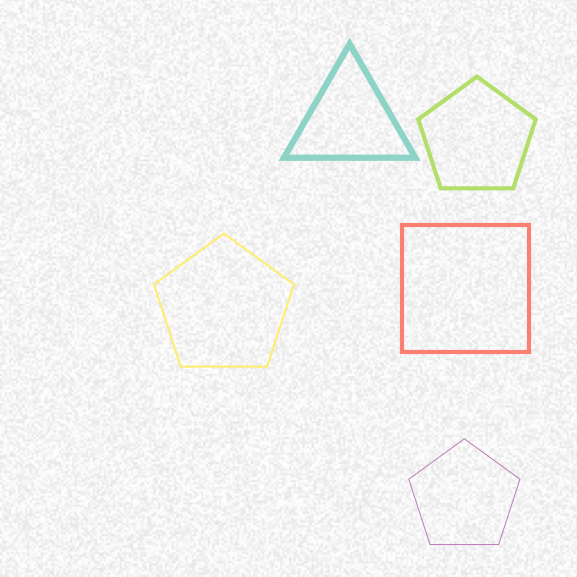[{"shape": "triangle", "thickness": 3, "radius": 0.66, "center": [0.605, 0.792]}, {"shape": "square", "thickness": 2, "radius": 0.55, "center": [0.806, 0.5]}, {"shape": "pentagon", "thickness": 2, "radius": 0.53, "center": [0.826, 0.76]}, {"shape": "pentagon", "thickness": 0.5, "radius": 0.51, "center": [0.804, 0.138]}, {"shape": "pentagon", "thickness": 1, "radius": 0.64, "center": [0.388, 0.467]}]